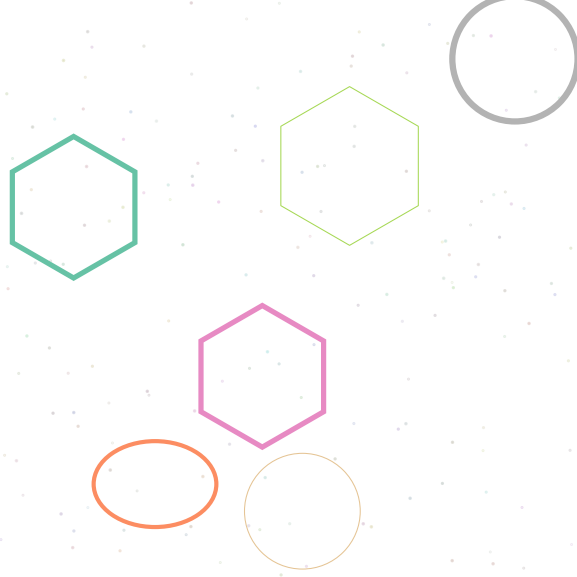[{"shape": "hexagon", "thickness": 2.5, "radius": 0.61, "center": [0.127, 0.64]}, {"shape": "oval", "thickness": 2, "radius": 0.53, "center": [0.268, 0.161]}, {"shape": "hexagon", "thickness": 2.5, "radius": 0.61, "center": [0.454, 0.347]}, {"shape": "hexagon", "thickness": 0.5, "radius": 0.69, "center": [0.605, 0.712]}, {"shape": "circle", "thickness": 0.5, "radius": 0.5, "center": [0.524, 0.114]}, {"shape": "circle", "thickness": 3, "radius": 0.54, "center": [0.892, 0.897]}]